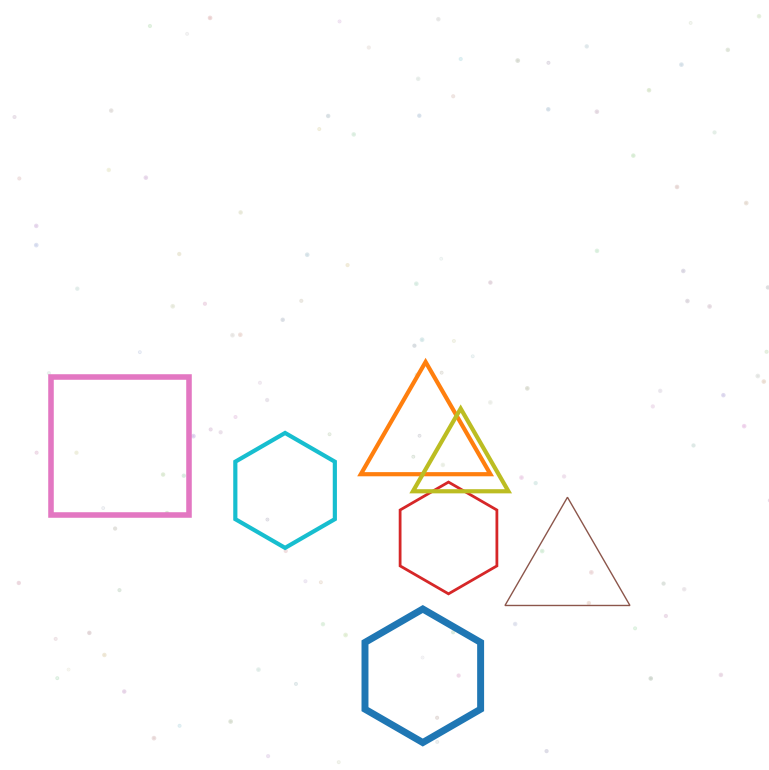[{"shape": "hexagon", "thickness": 2.5, "radius": 0.43, "center": [0.549, 0.122]}, {"shape": "triangle", "thickness": 1.5, "radius": 0.49, "center": [0.553, 0.433]}, {"shape": "hexagon", "thickness": 1, "radius": 0.36, "center": [0.582, 0.301]}, {"shape": "triangle", "thickness": 0.5, "radius": 0.47, "center": [0.737, 0.261]}, {"shape": "square", "thickness": 2, "radius": 0.45, "center": [0.156, 0.421]}, {"shape": "triangle", "thickness": 1.5, "radius": 0.36, "center": [0.598, 0.398]}, {"shape": "hexagon", "thickness": 1.5, "radius": 0.37, "center": [0.37, 0.363]}]